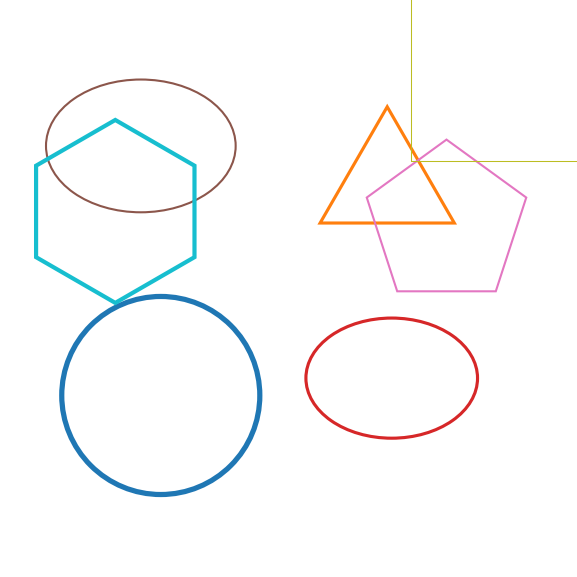[{"shape": "circle", "thickness": 2.5, "radius": 0.86, "center": [0.278, 0.314]}, {"shape": "triangle", "thickness": 1.5, "radius": 0.67, "center": [0.671, 0.68]}, {"shape": "oval", "thickness": 1.5, "radius": 0.74, "center": [0.678, 0.344]}, {"shape": "oval", "thickness": 1, "radius": 0.82, "center": [0.244, 0.746]}, {"shape": "pentagon", "thickness": 1, "radius": 0.73, "center": [0.773, 0.612]}, {"shape": "square", "thickness": 0.5, "radius": 0.73, "center": [0.857, 0.867]}, {"shape": "hexagon", "thickness": 2, "radius": 0.79, "center": [0.2, 0.633]}]